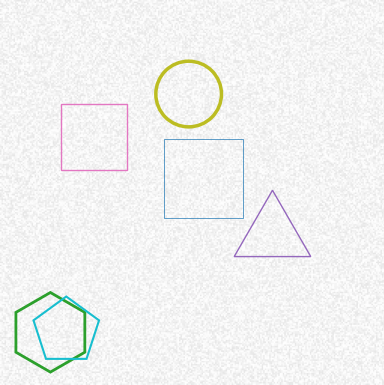[{"shape": "square", "thickness": 0.5, "radius": 0.52, "center": [0.529, 0.537]}, {"shape": "hexagon", "thickness": 2, "radius": 0.52, "center": [0.131, 0.137]}, {"shape": "triangle", "thickness": 1, "radius": 0.57, "center": [0.708, 0.391]}, {"shape": "square", "thickness": 1, "radius": 0.43, "center": [0.245, 0.643]}, {"shape": "circle", "thickness": 2.5, "radius": 0.43, "center": [0.49, 0.756]}, {"shape": "pentagon", "thickness": 1.5, "radius": 0.45, "center": [0.172, 0.14]}]